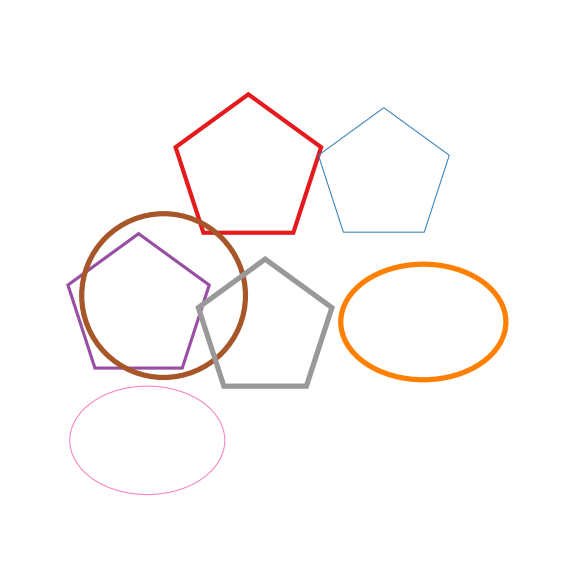[{"shape": "pentagon", "thickness": 2, "radius": 0.66, "center": [0.43, 0.703]}, {"shape": "pentagon", "thickness": 0.5, "radius": 0.6, "center": [0.665, 0.693]}, {"shape": "pentagon", "thickness": 1.5, "radius": 0.64, "center": [0.24, 0.466]}, {"shape": "oval", "thickness": 2.5, "radius": 0.71, "center": [0.733, 0.442]}, {"shape": "circle", "thickness": 2.5, "radius": 0.71, "center": [0.283, 0.487]}, {"shape": "oval", "thickness": 0.5, "radius": 0.67, "center": [0.255, 0.237]}, {"shape": "pentagon", "thickness": 2.5, "radius": 0.61, "center": [0.459, 0.429]}]